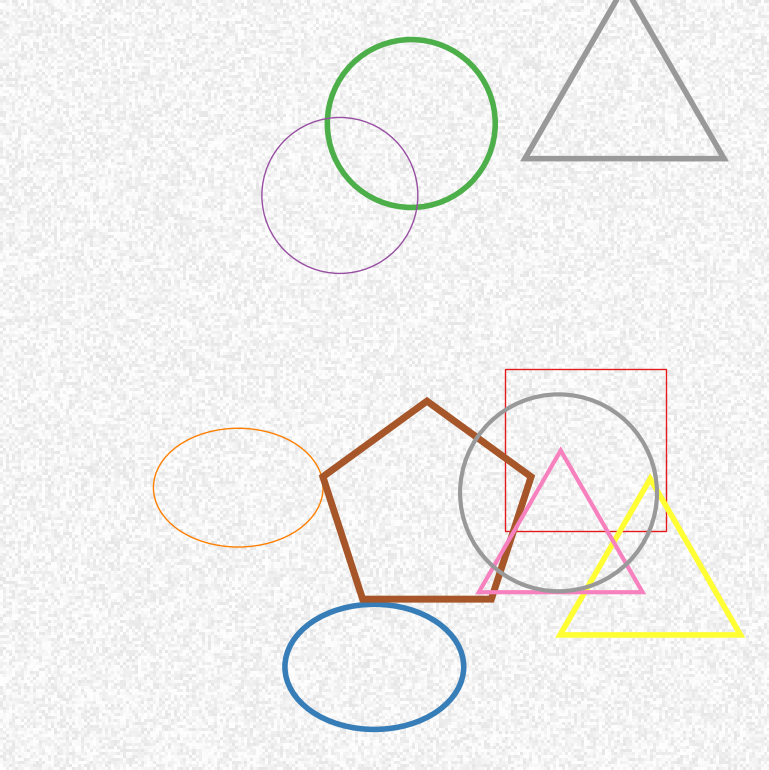[{"shape": "square", "thickness": 0.5, "radius": 0.53, "center": [0.76, 0.416]}, {"shape": "oval", "thickness": 2, "radius": 0.58, "center": [0.486, 0.134]}, {"shape": "circle", "thickness": 2, "radius": 0.55, "center": [0.534, 0.84]}, {"shape": "circle", "thickness": 0.5, "radius": 0.51, "center": [0.441, 0.746]}, {"shape": "oval", "thickness": 0.5, "radius": 0.55, "center": [0.309, 0.367]}, {"shape": "triangle", "thickness": 2, "radius": 0.68, "center": [0.844, 0.243]}, {"shape": "pentagon", "thickness": 2.5, "radius": 0.71, "center": [0.555, 0.337]}, {"shape": "triangle", "thickness": 1.5, "radius": 0.61, "center": [0.728, 0.292]}, {"shape": "triangle", "thickness": 2, "radius": 0.75, "center": [0.811, 0.869]}, {"shape": "circle", "thickness": 1.5, "radius": 0.64, "center": [0.725, 0.36]}]